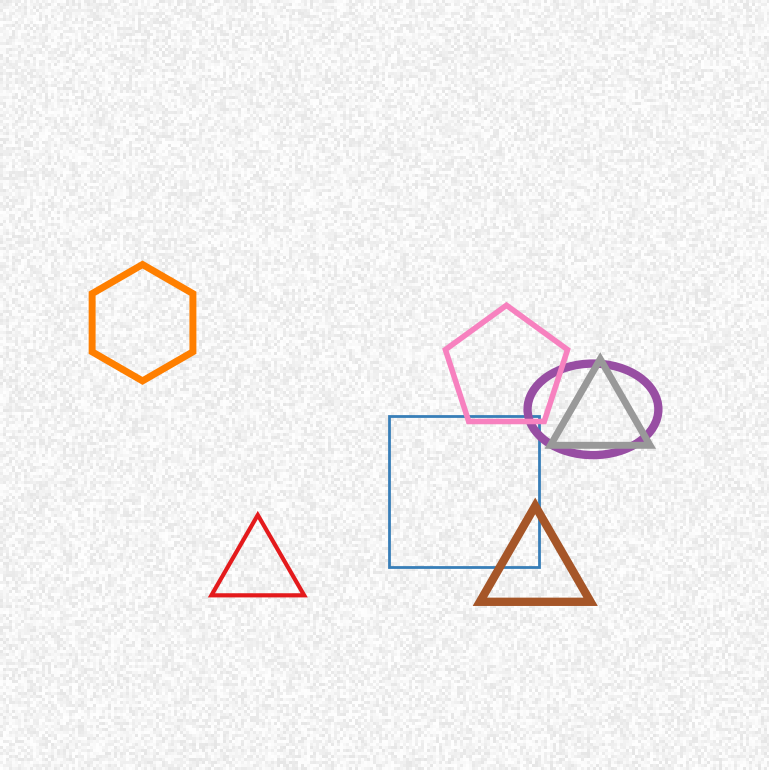[{"shape": "triangle", "thickness": 1.5, "radius": 0.35, "center": [0.335, 0.262]}, {"shape": "square", "thickness": 1, "radius": 0.49, "center": [0.603, 0.362]}, {"shape": "oval", "thickness": 3, "radius": 0.42, "center": [0.77, 0.468]}, {"shape": "hexagon", "thickness": 2.5, "radius": 0.38, "center": [0.185, 0.581]}, {"shape": "triangle", "thickness": 3, "radius": 0.42, "center": [0.695, 0.26]}, {"shape": "pentagon", "thickness": 2, "radius": 0.42, "center": [0.658, 0.52]}, {"shape": "triangle", "thickness": 2.5, "radius": 0.37, "center": [0.78, 0.459]}]